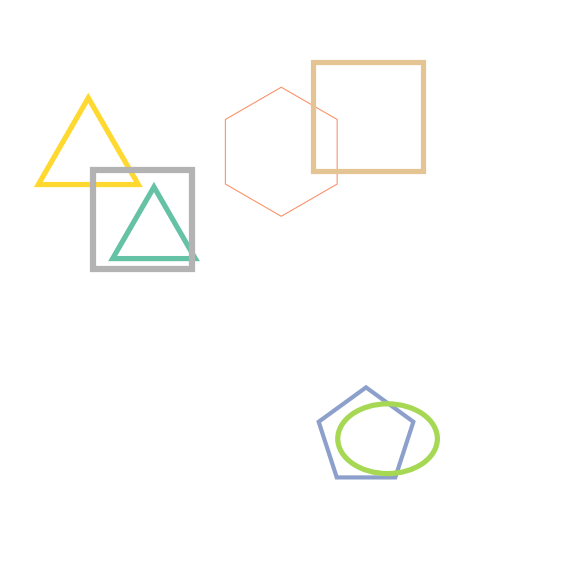[{"shape": "triangle", "thickness": 2.5, "radius": 0.41, "center": [0.267, 0.593]}, {"shape": "hexagon", "thickness": 0.5, "radius": 0.56, "center": [0.487, 0.736]}, {"shape": "pentagon", "thickness": 2, "radius": 0.43, "center": [0.634, 0.242]}, {"shape": "oval", "thickness": 2.5, "radius": 0.43, "center": [0.671, 0.239]}, {"shape": "triangle", "thickness": 2.5, "radius": 0.5, "center": [0.153, 0.73]}, {"shape": "square", "thickness": 2.5, "radius": 0.47, "center": [0.637, 0.798]}, {"shape": "square", "thickness": 3, "radius": 0.43, "center": [0.247, 0.619]}]